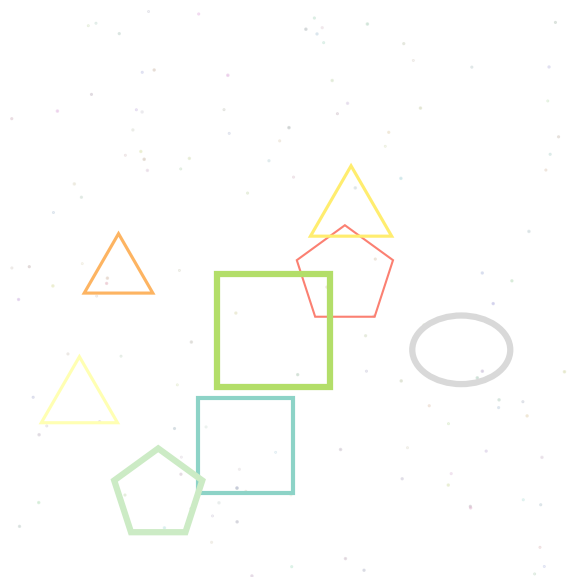[{"shape": "square", "thickness": 2, "radius": 0.41, "center": [0.425, 0.228]}, {"shape": "triangle", "thickness": 1.5, "radius": 0.38, "center": [0.138, 0.305]}, {"shape": "pentagon", "thickness": 1, "radius": 0.44, "center": [0.597, 0.522]}, {"shape": "triangle", "thickness": 1.5, "radius": 0.34, "center": [0.205, 0.526]}, {"shape": "square", "thickness": 3, "radius": 0.49, "center": [0.474, 0.427]}, {"shape": "oval", "thickness": 3, "radius": 0.42, "center": [0.799, 0.393]}, {"shape": "pentagon", "thickness": 3, "radius": 0.4, "center": [0.274, 0.142]}, {"shape": "triangle", "thickness": 1.5, "radius": 0.41, "center": [0.608, 0.631]}]